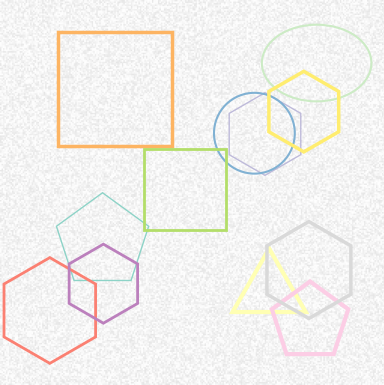[{"shape": "pentagon", "thickness": 1, "radius": 0.63, "center": [0.266, 0.373]}, {"shape": "triangle", "thickness": 3, "radius": 0.55, "center": [0.699, 0.244]}, {"shape": "hexagon", "thickness": 1, "radius": 0.54, "center": [0.688, 0.652]}, {"shape": "hexagon", "thickness": 2, "radius": 0.69, "center": [0.129, 0.194]}, {"shape": "circle", "thickness": 1.5, "radius": 0.52, "center": [0.661, 0.654]}, {"shape": "square", "thickness": 2.5, "radius": 0.74, "center": [0.298, 0.768]}, {"shape": "square", "thickness": 2, "radius": 0.53, "center": [0.48, 0.508]}, {"shape": "pentagon", "thickness": 3, "radius": 0.52, "center": [0.805, 0.165]}, {"shape": "hexagon", "thickness": 2.5, "radius": 0.63, "center": [0.802, 0.299]}, {"shape": "hexagon", "thickness": 2, "radius": 0.51, "center": [0.268, 0.263]}, {"shape": "oval", "thickness": 1.5, "radius": 0.71, "center": [0.822, 0.836]}, {"shape": "hexagon", "thickness": 2.5, "radius": 0.52, "center": [0.789, 0.71]}]